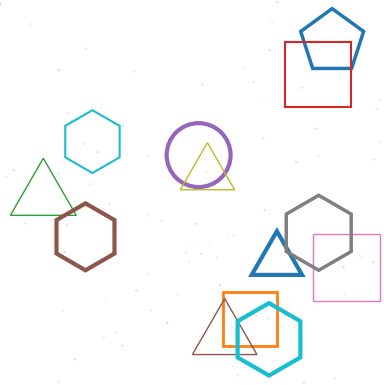[{"shape": "triangle", "thickness": 3, "radius": 0.38, "center": [0.719, 0.324]}, {"shape": "pentagon", "thickness": 2.5, "radius": 0.43, "center": [0.863, 0.892]}, {"shape": "square", "thickness": 2, "radius": 0.35, "center": [0.65, 0.171]}, {"shape": "triangle", "thickness": 1, "radius": 0.49, "center": [0.113, 0.49]}, {"shape": "square", "thickness": 1.5, "radius": 0.42, "center": [0.826, 0.806]}, {"shape": "circle", "thickness": 3, "radius": 0.42, "center": [0.516, 0.597]}, {"shape": "triangle", "thickness": 1, "radius": 0.48, "center": [0.584, 0.127]}, {"shape": "hexagon", "thickness": 3, "radius": 0.43, "center": [0.222, 0.385]}, {"shape": "square", "thickness": 1, "radius": 0.43, "center": [0.9, 0.305]}, {"shape": "hexagon", "thickness": 2.5, "radius": 0.49, "center": [0.828, 0.395]}, {"shape": "triangle", "thickness": 1, "radius": 0.41, "center": [0.539, 0.548]}, {"shape": "hexagon", "thickness": 1.5, "radius": 0.41, "center": [0.24, 0.632]}, {"shape": "hexagon", "thickness": 3, "radius": 0.47, "center": [0.699, 0.119]}]